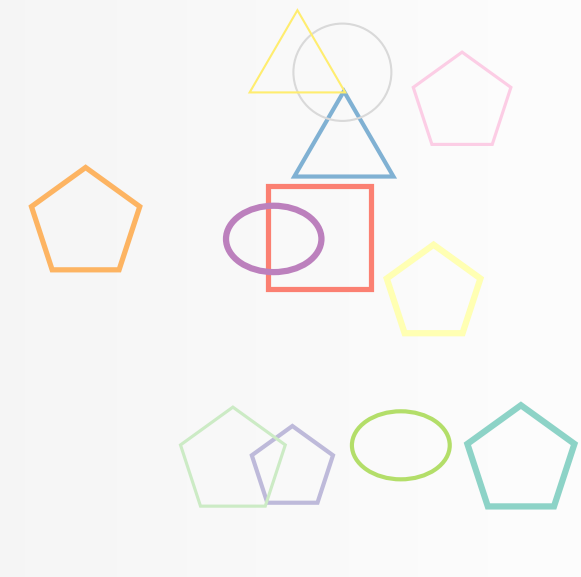[{"shape": "pentagon", "thickness": 3, "radius": 0.48, "center": [0.896, 0.201]}, {"shape": "pentagon", "thickness": 3, "radius": 0.42, "center": [0.746, 0.491]}, {"shape": "pentagon", "thickness": 2, "radius": 0.37, "center": [0.503, 0.188]}, {"shape": "square", "thickness": 2.5, "radius": 0.45, "center": [0.55, 0.588]}, {"shape": "triangle", "thickness": 2, "radius": 0.49, "center": [0.592, 0.743]}, {"shape": "pentagon", "thickness": 2.5, "radius": 0.49, "center": [0.147, 0.611]}, {"shape": "oval", "thickness": 2, "radius": 0.42, "center": [0.69, 0.228]}, {"shape": "pentagon", "thickness": 1.5, "radius": 0.44, "center": [0.795, 0.821]}, {"shape": "circle", "thickness": 1, "radius": 0.42, "center": [0.589, 0.874]}, {"shape": "oval", "thickness": 3, "radius": 0.41, "center": [0.471, 0.585]}, {"shape": "pentagon", "thickness": 1.5, "radius": 0.47, "center": [0.401, 0.199]}, {"shape": "triangle", "thickness": 1, "radius": 0.47, "center": [0.512, 0.887]}]